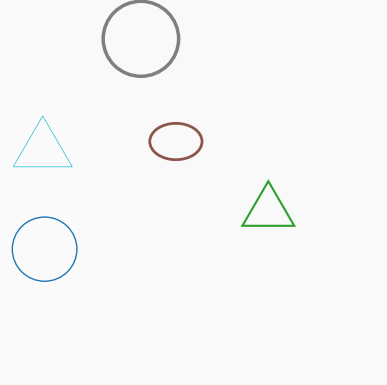[{"shape": "circle", "thickness": 1, "radius": 0.42, "center": [0.115, 0.353]}, {"shape": "triangle", "thickness": 1.5, "radius": 0.39, "center": [0.692, 0.452]}, {"shape": "oval", "thickness": 2, "radius": 0.34, "center": [0.454, 0.632]}, {"shape": "circle", "thickness": 2.5, "radius": 0.49, "center": [0.364, 0.899]}, {"shape": "triangle", "thickness": 0.5, "radius": 0.44, "center": [0.11, 0.611]}]